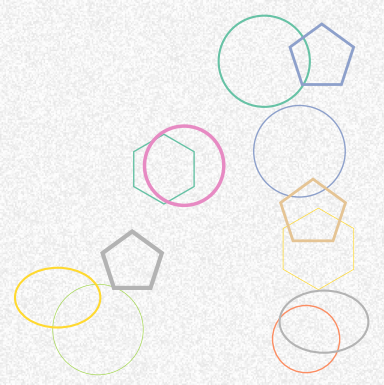[{"shape": "hexagon", "thickness": 1, "radius": 0.45, "center": [0.426, 0.561]}, {"shape": "circle", "thickness": 1.5, "radius": 0.59, "center": [0.686, 0.841]}, {"shape": "circle", "thickness": 1, "radius": 0.44, "center": [0.795, 0.119]}, {"shape": "pentagon", "thickness": 2, "radius": 0.43, "center": [0.836, 0.851]}, {"shape": "circle", "thickness": 1, "radius": 0.59, "center": [0.778, 0.607]}, {"shape": "circle", "thickness": 2.5, "radius": 0.51, "center": [0.478, 0.57]}, {"shape": "circle", "thickness": 0.5, "radius": 0.59, "center": [0.255, 0.144]}, {"shape": "oval", "thickness": 1.5, "radius": 0.55, "center": [0.15, 0.227]}, {"shape": "hexagon", "thickness": 0.5, "radius": 0.53, "center": [0.827, 0.354]}, {"shape": "pentagon", "thickness": 2, "radius": 0.44, "center": [0.813, 0.446]}, {"shape": "pentagon", "thickness": 3, "radius": 0.4, "center": [0.343, 0.318]}, {"shape": "oval", "thickness": 1.5, "radius": 0.58, "center": [0.841, 0.165]}]